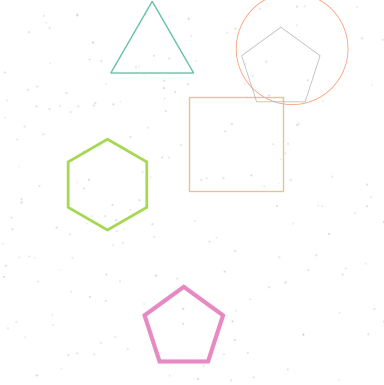[{"shape": "triangle", "thickness": 1, "radius": 0.62, "center": [0.395, 0.872]}, {"shape": "circle", "thickness": 0.5, "radius": 0.73, "center": [0.759, 0.873]}, {"shape": "pentagon", "thickness": 3, "radius": 0.54, "center": [0.477, 0.148]}, {"shape": "hexagon", "thickness": 2, "radius": 0.59, "center": [0.279, 0.52]}, {"shape": "square", "thickness": 1, "radius": 0.61, "center": [0.613, 0.626]}, {"shape": "pentagon", "thickness": 0.5, "radius": 0.54, "center": [0.73, 0.822]}]